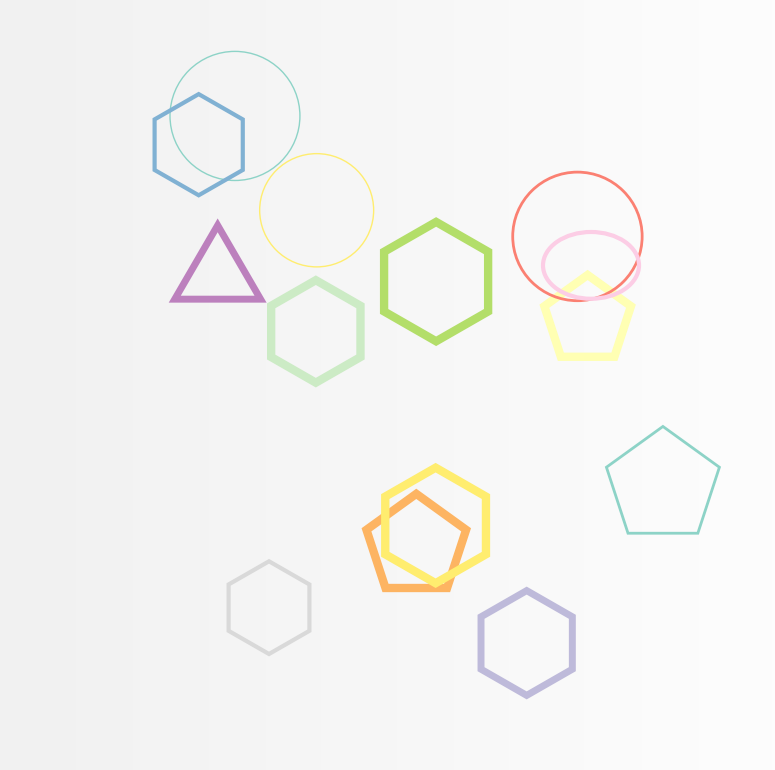[{"shape": "pentagon", "thickness": 1, "radius": 0.38, "center": [0.855, 0.369]}, {"shape": "circle", "thickness": 0.5, "radius": 0.42, "center": [0.303, 0.849]}, {"shape": "pentagon", "thickness": 3, "radius": 0.29, "center": [0.758, 0.584]}, {"shape": "hexagon", "thickness": 2.5, "radius": 0.34, "center": [0.68, 0.165]}, {"shape": "circle", "thickness": 1, "radius": 0.42, "center": [0.745, 0.693]}, {"shape": "hexagon", "thickness": 1.5, "radius": 0.33, "center": [0.256, 0.812]}, {"shape": "pentagon", "thickness": 3, "radius": 0.34, "center": [0.537, 0.291]}, {"shape": "hexagon", "thickness": 3, "radius": 0.39, "center": [0.563, 0.634]}, {"shape": "oval", "thickness": 1.5, "radius": 0.31, "center": [0.763, 0.655]}, {"shape": "hexagon", "thickness": 1.5, "radius": 0.3, "center": [0.347, 0.211]}, {"shape": "triangle", "thickness": 2.5, "radius": 0.32, "center": [0.281, 0.643]}, {"shape": "hexagon", "thickness": 3, "radius": 0.33, "center": [0.408, 0.57]}, {"shape": "hexagon", "thickness": 3, "radius": 0.38, "center": [0.562, 0.318]}, {"shape": "circle", "thickness": 0.5, "radius": 0.37, "center": [0.409, 0.727]}]